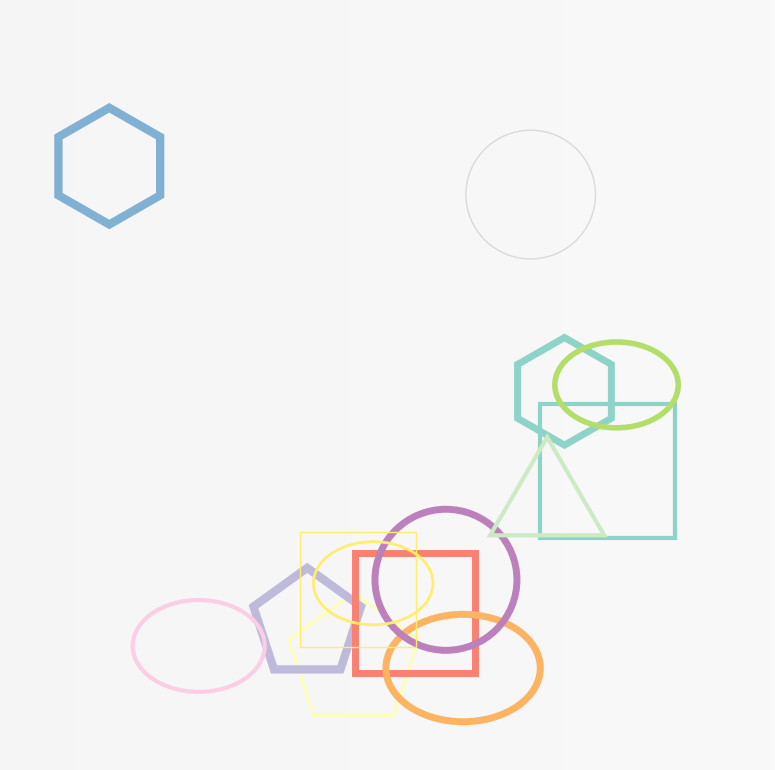[{"shape": "square", "thickness": 1.5, "radius": 0.43, "center": [0.784, 0.389]}, {"shape": "hexagon", "thickness": 2.5, "radius": 0.35, "center": [0.728, 0.492]}, {"shape": "pentagon", "thickness": 1, "radius": 0.44, "center": [0.456, 0.142]}, {"shape": "pentagon", "thickness": 3, "radius": 0.36, "center": [0.396, 0.19]}, {"shape": "square", "thickness": 2.5, "radius": 0.39, "center": [0.535, 0.204]}, {"shape": "hexagon", "thickness": 3, "radius": 0.38, "center": [0.141, 0.784]}, {"shape": "oval", "thickness": 2.5, "radius": 0.5, "center": [0.598, 0.132]}, {"shape": "oval", "thickness": 2, "radius": 0.4, "center": [0.796, 0.5]}, {"shape": "oval", "thickness": 1.5, "radius": 0.43, "center": [0.256, 0.161]}, {"shape": "circle", "thickness": 0.5, "radius": 0.42, "center": [0.685, 0.747]}, {"shape": "circle", "thickness": 2.5, "radius": 0.46, "center": [0.575, 0.247]}, {"shape": "triangle", "thickness": 1.5, "radius": 0.42, "center": [0.706, 0.347]}, {"shape": "square", "thickness": 0.5, "radius": 0.37, "center": [0.462, 0.234]}, {"shape": "oval", "thickness": 1, "radius": 0.39, "center": [0.482, 0.243]}]